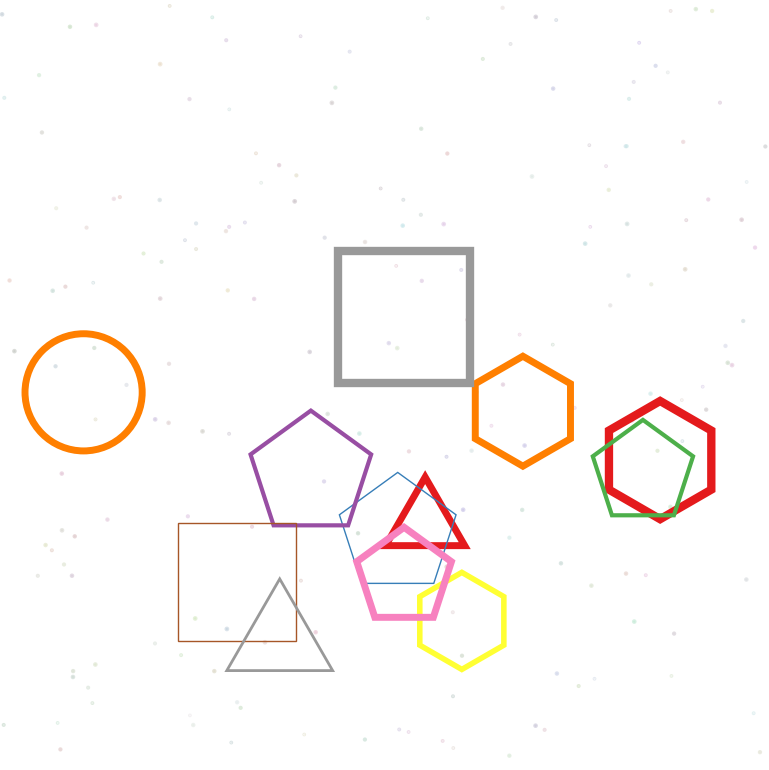[{"shape": "triangle", "thickness": 2.5, "radius": 0.3, "center": [0.552, 0.321]}, {"shape": "hexagon", "thickness": 3, "radius": 0.38, "center": [0.857, 0.402]}, {"shape": "pentagon", "thickness": 0.5, "radius": 0.4, "center": [0.517, 0.307]}, {"shape": "pentagon", "thickness": 1.5, "radius": 0.34, "center": [0.835, 0.386]}, {"shape": "pentagon", "thickness": 1.5, "radius": 0.41, "center": [0.404, 0.384]}, {"shape": "hexagon", "thickness": 2.5, "radius": 0.36, "center": [0.679, 0.466]}, {"shape": "circle", "thickness": 2.5, "radius": 0.38, "center": [0.109, 0.49]}, {"shape": "hexagon", "thickness": 2, "radius": 0.32, "center": [0.6, 0.194]}, {"shape": "square", "thickness": 0.5, "radius": 0.38, "center": [0.307, 0.244]}, {"shape": "pentagon", "thickness": 2.5, "radius": 0.32, "center": [0.525, 0.251]}, {"shape": "triangle", "thickness": 1, "radius": 0.4, "center": [0.363, 0.169]}, {"shape": "square", "thickness": 3, "radius": 0.43, "center": [0.524, 0.588]}]